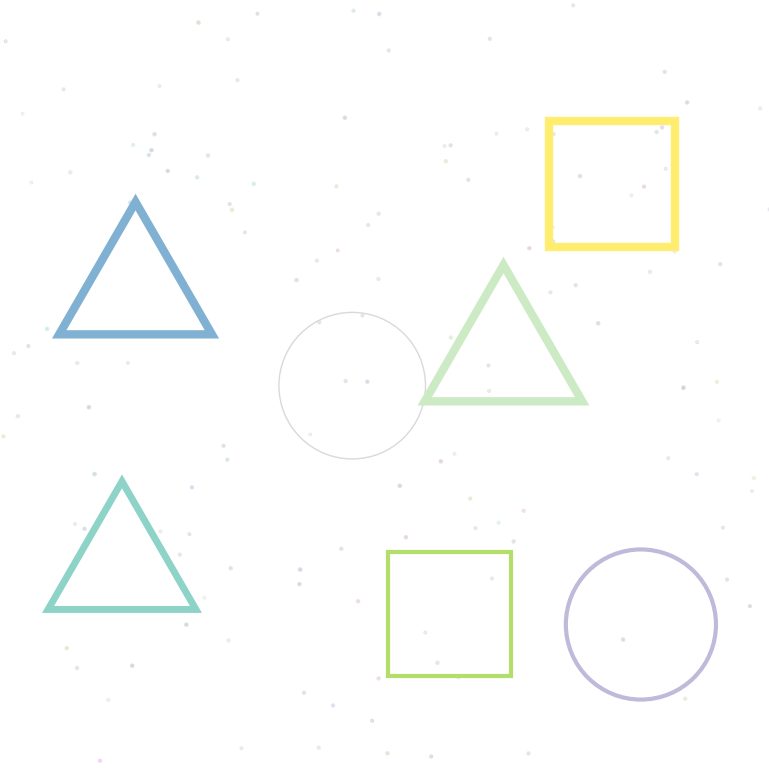[{"shape": "triangle", "thickness": 2.5, "radius": 0.55, "center": [0.158, 0.264]}, {"shape": "circle", "thickness": 1.5, "radius": 0.49, "center": [0.832, 0.189]}, {"shape": "triangle", "thickness": 3, "radius": 0.57, "center": [0.176, 0.623]}, {"shape": "square", "thickness": 1.5, "radius": 0.4, "center": [0.584, 0.202]}, {"shape": "circle", "thickness": 0.5, "radius": 0.48, "center": [0.457, 0.499]}, {"shape": "triangle", "thickness": 3, "radius": 0.59, "center": [0.654, 0.538]}, {"shape": "square", "thickness": 3, "radius": 0.41, "center": [0.794, 0.761]}]